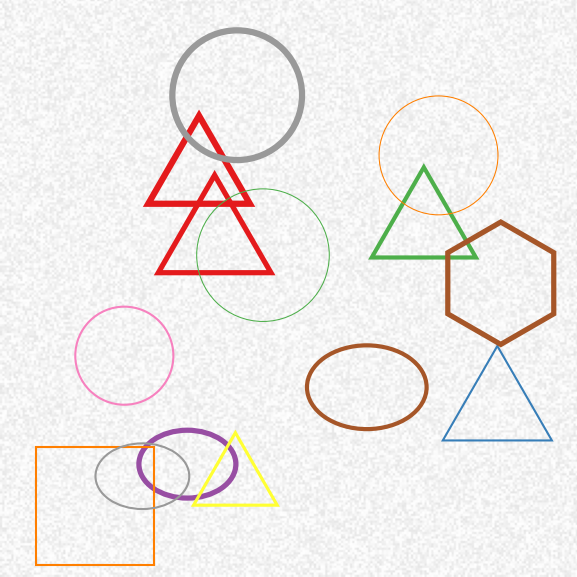[{"shape": "triangle", "thickness": 3, "radius": 0.51, "center": [0.345, 0.697]}, {"shape": "triangle", "thickness": 2.5, "radius": 0.56, "center": [0.372, 0.583]}, {"shape": "triangle", "thickness": 1, "radius": 0.55, "center": [0.861, 0.291]}, {"shape": "triangle", "thickness": 2, "radius": 0.52, "center": [0.734, 0.605]}, {"shape": "circle", "thickness": 0.5, "radius": 0.57, "center": [0.455, 0.557]}, {"shape": "oval", "thickness": 2.5, "radius": 0.42, "center": [0.324, 0.195]}, {"shape": "circle", "thickness": 0.5, "radius": 0.51, "center": [0.759, 0.73]}, {"shape": "square", "thickness": 1, "radius": 0.51, "center": [0.164, 0.123]}, {"shape": "triangle", "thickness": 1.5, "radius": 0.42, "center": [0.408, 0.166]}, {"shape": "oval", "thickness": 2, "radius": 0.52, "center": [0.635, 0.329]}, {"shape": "hexagon", "thickness": 2.5, "radius": 0.53, "center": [0.867, 0.509]}, {"shape": "circle", "thickness": 1, "radius": 0.42, "center": [0.215, 0.383]}, {"shape": "circle", "thickness": 3, "radius": 0.56, "center": [0.411, 0.834]}, {"shape": "oval", "thickness": 1, "radius": 0.41, "center": [0.247, 0.175]}]